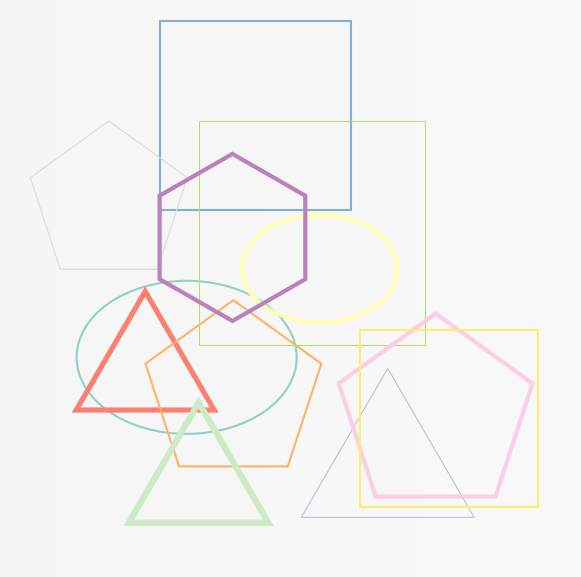[{"shape": "oval", "thickness": 1, "radius": 0.95, "center": [0.321, 0.38]}, {"shape": "oval", "thickness": 2, "radius": 0.67, "center": [0.55, 0.534]}, {"shape": "triangle", "thickness": 0.5, "radius": 0.86, "center": [0.667, 0.189]}, {"shape": "triangle", "thickness": 2.5, "radius": 0.68, "center": [0.25, 0.358]}, {"shape": "square", "thickness": 1, "radius": 0.82, "center": [0.44, 0.799]}, {"shape": "pentagon", "thickness": 1, "radius": 0.8, "center": [0.402, 0.32]}, {"shape": "square", "thickness": 0.5, "radius": 0.97, "center": [0.537, 0.595]}, {"shape": "pentagon", "thickness": 2, "radius": 0.88, "center": [0.749, 0.281]}, {"shape": "pentagon", "thickness": 0.5, "radius": 0.71, "center": [0.187, 0.648]}, {"shape": "hexagon", "thickness": 2, "radius": 0.72, "center": [0.4, 0.588]}, {"shape": "triangle", "thickness": 3, "radius": 0.69, "center": [0.342, 0.163]}, {"shape": "square", "thickness": 1, "radius": 0.77, "center": [0.773, 0.275]}]